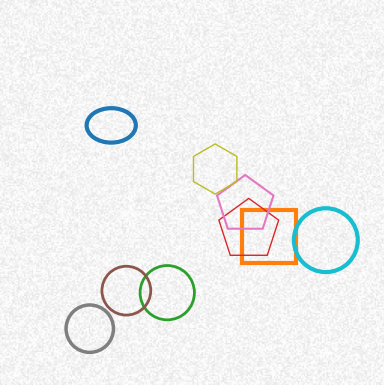[{"shape": "oval", "thickness": 3, "radius": 0.32, "center": [0.289, 0.674]}, {"shape": "square", "thickness": 3, "radius": 0.35, "center": [0.698, 0.386]}, {"shape": "circle", "thickness": 2, "radius": 0.35, "center": [0.434, 0.24]}, {"shape": "pentagon", "thickness": 1, "radius": 0.41, "center": [0.646, 0.403]}, {"shape": "circle", "thickness": 2, "radius": 0.32, "center": [0.328, 0.245]}, {"shape": "pentagon", "thickness": 1.5, "radius": 0.39, "center": [0.637, 0.468]}, {"shape": "circle", "thickness": 2.5, "radius": 0.31, "center": [0.233, 0.146]}, {"shape": "hexagon", "thickness": 1, "radius": 0.33, "center": [0.559, 0.561]}, {"shape": "circle", "thickness": 3, "radius": 0.41, "center": [0.846, 0.376]}]